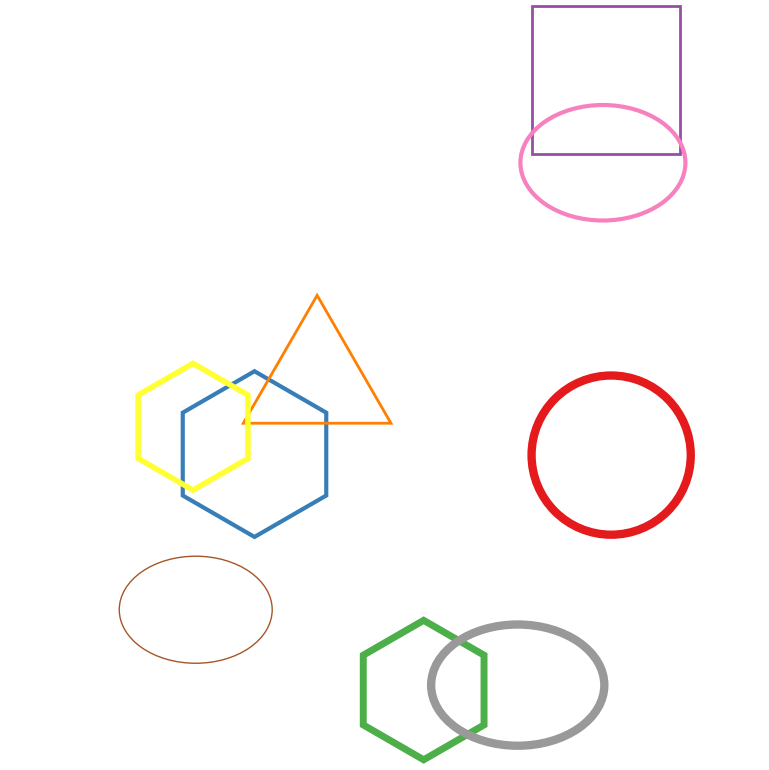[{"shape": "circle", "thickness": 3, "radius": 0.52, "center": [0.794, 0.409]}, {"shape": "hexagon", "thickness": 1.5, "radius": 0.54, "center": [0.331, 0.41]}, {"shape": "hexagon", "thickness": 2.5, "radius": 0.45, "center": [0.55, 0.104]}, {"shape": "square", "thickness": 1, "radius": 0.48, "center": [0.787, 0.896]}, {"shape": "triangle", "thickness": 1, "radius": 0.55, "center": [0.412, 0.506]}, {"shape": "hexagon", "thickness": 2, "radius": 0.41, "center": [0.251, 0.446]}, {"shape": "oval", "thickness": 0.5, "radius": 0.5, "center": [0.254, 0.208]}, {"shape": "oval", "thickness": 1.5, "radius": 0.54, "center": [0.783, 0.789]}, {"shape": "oval", "thickness": 3, "radius": 0.56, "center": [0.672, 0.11]}]